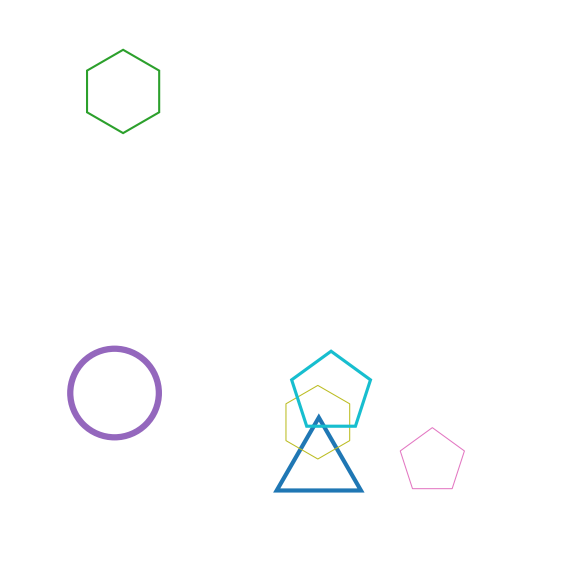[{"shape": "triangle", "thickness": 2, "radius": 0.42, "center": [0.552, 0.192]}, {"shape": "hexagon", "thickness": 1, "radius": 0.36, "center": [0.213, 0.841]}, {"shape": "circle", "thickness": 3, "radius": 0.38, "center": [0.198, 0.319]}, {"shape": "pentagon", "thickness": 0.5, "radius": 0.29, "center": [0.749, 0.2]}, {"shape": "hexagon", "thickness": 0.5, "radius": 0.32, "center": [0.55, 0.268]}, {"shape": "pentagon", "thickness": 1.5, "radius": 0.36, "center": [0.573, 0.319]}]